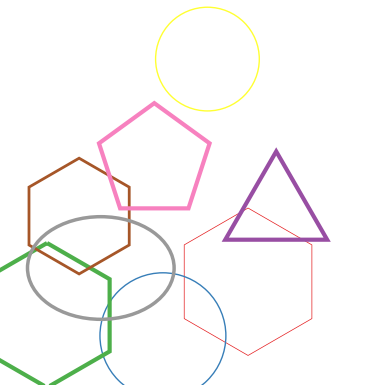[{"shape": "hexagon", "thickness": 0.5, "radius": 0.96, "center": [0.644, 0.268]}, {"shape": "circle", "thickness": 1, "radius": 0.82, "center": [0.423, 0.128]}, {"shape": "hexagon", "thickness": 3, "radius": 0.94, "center": [0.122, 0.181]}, {"shape": "triangle", "thickness": 3, "radius": 0.76, "center": [0.717, 0.454]}, {"shape": "circle", "thickness": 1, "radius": 0.67, "center": [0.539, 0.847]}, {"shape": "hexagon", "thickness": 2, "radius": 0.75, "center": [0.205, 0.439]}, {"shape": "pentagon", "thickness": 3, "radius": 0.76, "center": [0.401, 0.581]}, {"shape": "oval", "thickness": 2.5, "radius": 0.95, "center": [0.262, 0.304]}]